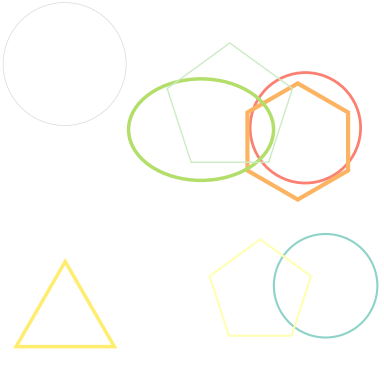[{"shape": "circle", "thickness": 1.5, "radius": 0.67, "center": [0.846, 0.258]}, {"shape": "pentagon", "thickness": 1.5, "radius": 0.69, "center": [0.676, 0.24]}, {"shape": "circle", "thickness": 2, "radius": 0.72, "center": [0.793, 0.668]}, {"shape": "hexagon", "thickness": 3, "radius": 0.75, "center": [0.773, 0.633]}, {"shape": "oval", "thickness": 2.5, "radius": 0.94, "center": [0.522, 0.663]}, {"shape": "circle", "thickness": 0.5, "radius": 0.8, "center": [0.168, 0.834]}, {"shape": "pentagon", "thickness": 1, "radius": 0.86, "center": [0.597, 0.717]}, {"shape": "triangle", "thickness": 2.5, "radius": 0.74, "center": [0.169, 0.173]}]